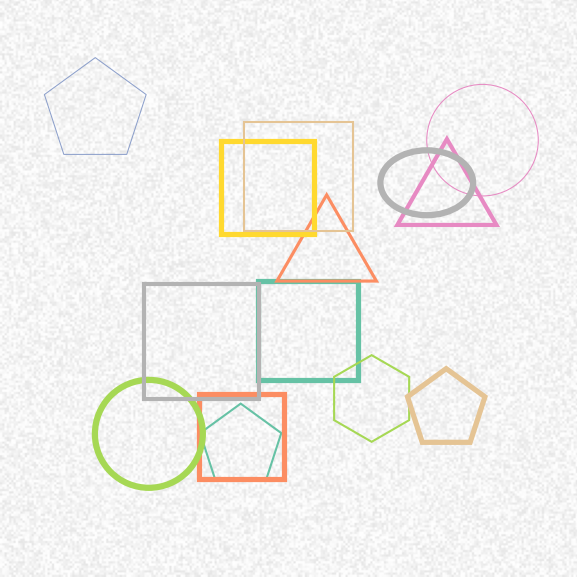[{"shape": "square", "thickness": 2.5, "radius": 0.43, "center": [0.533, 0.427]}, {"shape": "pentagon", "thickness": 1, "radius": 0.37, "center": [0.417, 0.226]}, {"shape": "triangle", "thickness": 1.5, "radius": 0.5, "center": [0.566, 0.562]}, {"shape": "square", "thickness": 2.5, "radius": 0.37, "center": [0.418, 0.244]}, {"shape": "pentagon", "thickness": 0.5, "radius": 0.46, "center": [0.165, 0.807]}, {"shape": "triangle", "thickness": 2, "radius": 0.5, "center": [0.774, 0.659]}, {"shape": "circle", "thickness": 0.5, "radius": 0.48, "center": [0.836, 0.756]}, {"shape": "circle", "thickness": 3, "radius": 0.47, "center": [0.258, 0.248]}, {"shape": "hexagon", "thickness": 1, "radius": 0.38, "center": [0.644, 0.309]}, {"shape": "square", "thickness": 2.5, "radius": 0.4, "center": [0.464, 0.674]}, {"shape": "pentagon", "thickness": 2.5, "radius": 0.35, "center": [0.773, 0.29]}, {"shape": "square", "thickness": 1, "radius": 0.47, "center": [0.516, 0.694]}, {"shape": "square", "thickness": 2, "radius": 0.5, "center": [0.35, 0.407]}, {"shape": "oval", "thickness": 3, "radius": 0.4, "center": [0.739, 0.683]}]